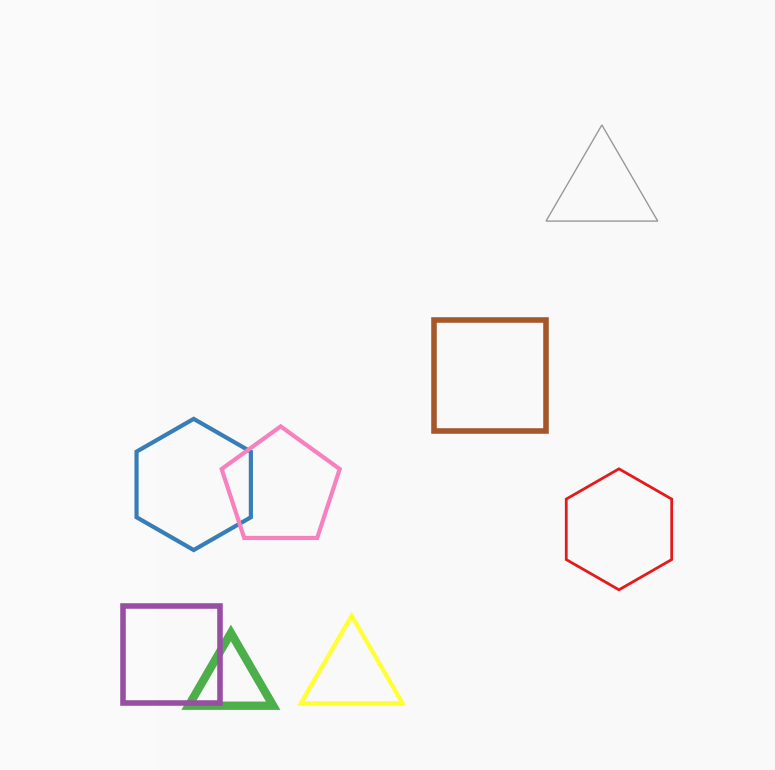[{"shape": "hexagon", "thickness": 1, "radius": 0.39, "center": [0.799, 0.313]}, {"shape": "hexagon", "thickness": 1.5, "radius": 0.43, "center": [0.25, 0.371]}, {"shape": "triangle", "thickness": 3, "radius": 0.31, "center": [0.298, 0.115]}, {"shape": "square", "thickness": 2, "radius": 0.31, "center": [0.221, 0.15]}, {"shape": "triangle", "thickness": 1.5, "radius": 0.38, "center": [0.454, 0.125]}, {"shape": "square", "thickness": 2, "radius": 0.36, "center": [0.632, 0.512]}, {"shape": "pentagon", "thickness": 1.5, "radius": 0.4, "center": [0.362, 0.366]}, {"shape": "triangle", "thickness": 0.5, "radius": 0.42, "center": [0.777, 0.754]}]